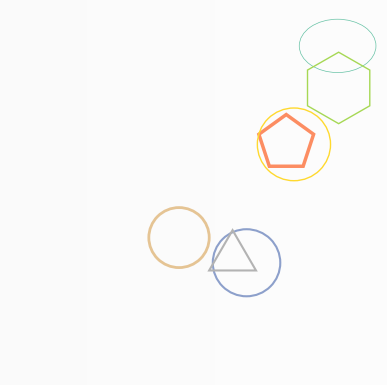[{"shape": "oval", "thickness": 0.5, "radius": 0.49, "center": [0.871, 0.881]}, {"shape": "pentagon", "thickness": 2.5, "radius": 0.37, "center": [0.739, 0.628]}, {"shape": "circle", "thickness": 1.5, "radius": 0.44, "center": [0.636, 0.318]}, {"shape": "hexagon", "thickness": 1, "radius": 0.46, "center": [0.874, 0.772]}, {"shape": "circle", "thickness": 1, "radius": 0.47, "center": [0.759, 0.625]}, {"shape": "circle", "thickness": 2, "radius": 0.39, "center": [0.462, 0.383]}, {"shape": "triangle", "thickness": 1.5, "radius": 0.35, "center": [0.6, 0.332]}]